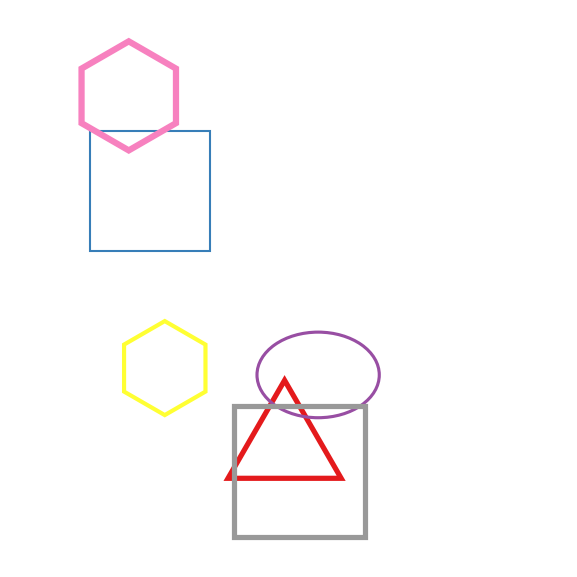[{"shape": "triangle", "thickness": 2.5, "radius": 0.57, "center": [0.493, 0.227]}, {"shape": "square", "thickness": 1, "radius": 0.52, "center": [0.26, 0.669]}, {"shape": "oval", "thickness": 1.5, "radius": 0.53, "center": [0.551, 0.35]}, {"shape": "hexagon", "thickness": 2, "radius": 0.41, "center": [0.285, 0.362]}, {"shape": "hexagon", "thickness": 3, "radius": 0.47, "center": [0.223, 0.833]}, {"shape": "square", "thickness": 2.5, "radius": 0.57, "center": [0.518, 0.183]}]